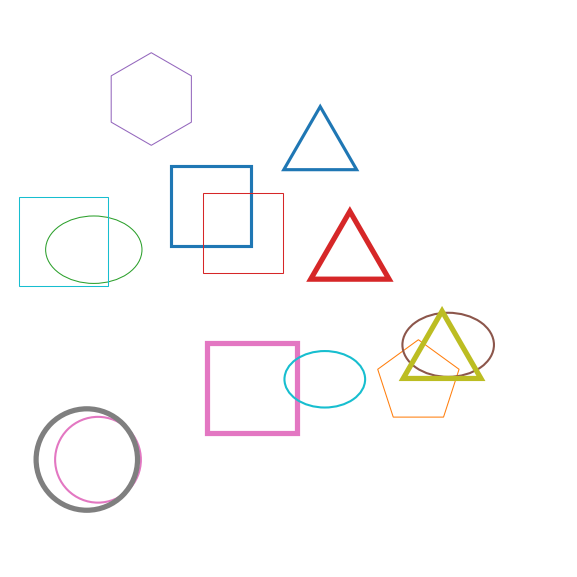[{"shape": "triangle", "thickness": 1.5, "radius": 0.36, "center": [0.554, 0.742]}, {"shape": "square", "thickness": 1.5, "radius": 0.34, "center": [0.366, 0.642]}, {"shape": "pentagon", "thickness": 0.5, "radius": 0.37, "center": [0.724, 0.337]}, {"shape": "oval", "thickness": 0.5, "radius": 0.42, "center": [0.162, 0.567]}, {"shape": "triangle", "thickness": 2.5, "radius": 0.39, "center": [0.606, 0.555]}, {"shape": "square", "thickness": 0.5, "radius": 0.35, "center": [0.421, 0.596]}, {"shape": "hexagon", "thickness": 0.5, "radius": 0.4, "center": [0.262, 0.828]}, {"shape": "oval", "thickness": 1, "radius": 0.4, "center": [0.776, 0.402]}, {"shape": "square", "thickness": 2.5, "radius": 0.39, "center": [0.436, 0.327]}, {"shape": "circle", "thickness": 1, "radius": 0.37, "center": [0.17, 0.203]}, {"shape": "circle", "thickness": 2.5, "radius": 0.44, "center": [0.15, 0.203]}, {"shape": "triangle", "thickness": 2.5, "radius": 0.39, "center": [0.765, 0.383]}, {"shape": "oval", "thickness": 1, "radius": 0.35, "center": [0.562, 0.342]}, {"shape": "square", "thickness": 0.5, "radius": 0.38, "center": [0.11, 0.581]}]